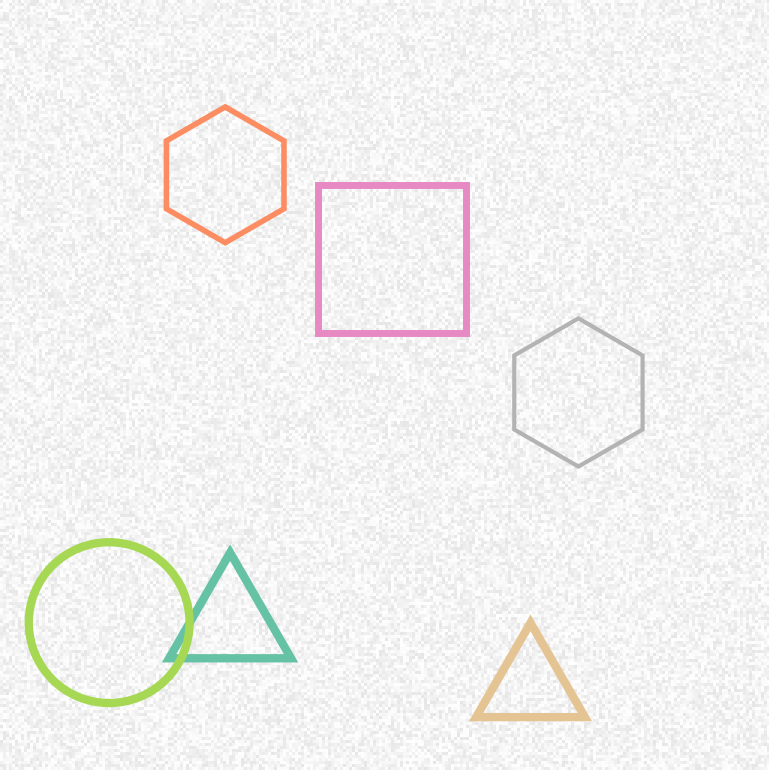[{"shape": "triangle", "thickness": 3, "radius": 0.46, "center": [0.299, 0.191]}, {"shape": "hexagon", "thickness": 2, "radius": 0.44, "center": [0.292, 0.773]}, {"shape": "square", "thickness": 2.5, "radius": 0.48, "center": [0.509, 0.664]}, {"shape": "circle", "thickness": 3, "radius": 0.52, "center": [0.142, 0.191]}, {"shape": "triangle", "thickness": 3, "radius": 0.41, "center": [0.689, 0.109]}, {"shape": "hexagon", "thickness": 1.5, "radius": 0.48, "center": [0.751, 0.49]}]